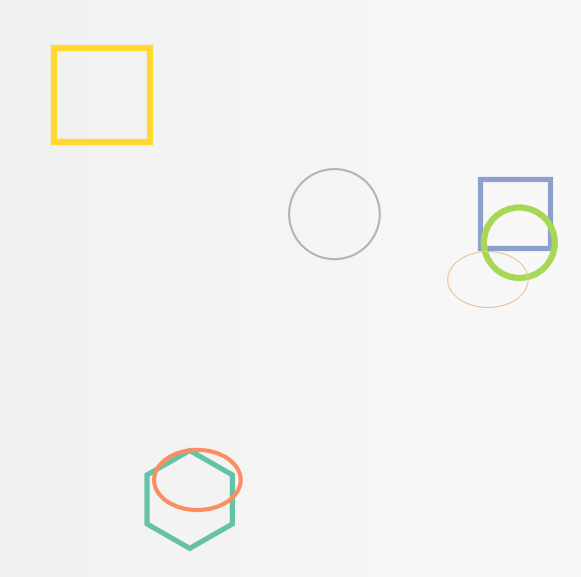[{"shape": "hexagon", "thickness": 2.5, "radius": 0.42, "center": [0.326, 0.134]}, {"shape": "oval", "thickness": 2, "radius": 0.37, "center": [0.34, 0.168]}, {"shape": "square", "thickness": 2.5, "radius": 0.3, "center": [0.885, 0.629]}, {"shape": "circle", "thickness": 3, "radius": 0.3, "center": [0.893, 0.579]}, {"shape": "square", "thickness": 3, "radius": 0.41, "center": [0.175, 0.834]}, {"shape": "oval", "thickness": 0.5, "radius": 0.35, "center": [0.839, 0.515]}, {"shape": "circle", "thickness": 1, "radius": 0.39, "center": [0.575, 0.628]}]